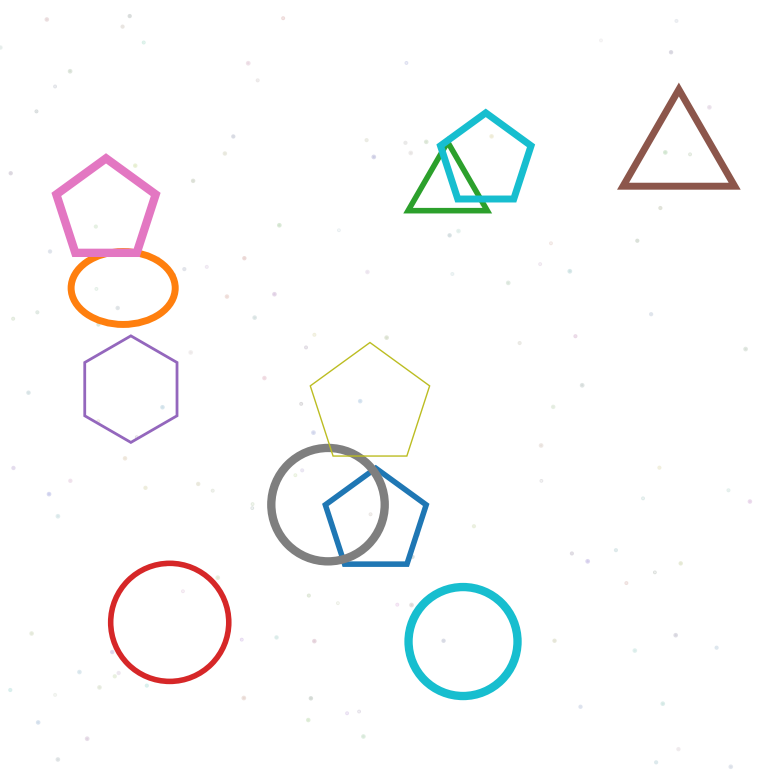[{"shape": "pentagon", "thickness": 2, "radius": 0.34, "center": [0.488, 0.323]}, {"shape": "oval", "thickness": 2.5, "radius": 0.34, "center": [0.16, 0.626]}, {"shape": "triangle", "thickness": 2, "radius": 0.3, "center": [0.581, 0.756]}, {"shape": "circle", "thickness": 2, "radius": 0.38, "center": [0.22, 0.192]}, {"shape": "hexagon", "thickness": 1, "radius": 0.35, "center": [0.17, 0.495]}, {"shape": "triangle", "thickness": 2.5, "radius": 0.42, "center": [0.882, 0.8]}, {"shape": "pentagon", "thickness": 3, "radius": 0.34, "center": [0.138, 0.727]}, {"shape": "circle", "thickness": 3, "radius": 0.37, "center": [0.426, 0.345]}, {"shape": "pentagon", "thickness": 0.5, "radius": 0.41, "center": [0.48, 0.474]}, {"shape": "pentagon", "thickness": 2.5, "radius": 0.31, "center": [0.631, 0.792]}, {"shape": "circle", "thickness": 3, "radius": 0.35, "center": [0.601, 0.167]}]